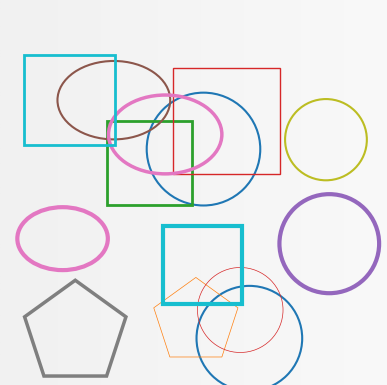[{"shape": "circle", "thickness": 1.5, "radius": 0.73, "center": [0.525, 0.613]}, {"shape": "circle", "thickness": 1.5, "radius": 0.68, "center": [0.644, 0.121]}, {"shape": "pentagon", "thickness": 0.5, "radius": 0.57, "center": [0.505, 0.165]}, {"shape": "square", "thickness": 2, "radius": 0.55, "center": [0.386, 0.577]}, {"shape": "square", "thickness": 1, "radius": 0.69, "center": [0.584, 0.685]}, {"shape": "circle", "thickness": 0.5, "radius": 0.55, "center": [0.62, 0.195]}, {"shape": "circle", "thickness": 3, "radius": 0.64, "center": [0.85, 0.367]}, {"shape": "oval", "thickness": 1.5, "radius": 0.73, "center": [0.294, 0.74]}, {"shape": "oval", "thickness": 3, "radius": 0.58, "center": [0.161, 0.38]}, {"shape": "oval", "thickness": 2.5, "radius": 0.73, "center": [0.426, 0.651]}, {"shape": "pentagon", "thickness": 2.5, "radius": 0.69, "center": [0.194, 0.135]}, {"shape": "circle", "thickness": 1.5, "radius": 0.53, "center": [0.841, 0.637]}, {"shape": "square", "thickness": 3, "radius": 0.51, "center": [0.522, 0.313]}, {"shape": "square", "thickness": 2, "radius": 0.58, "center": [0.179, 0.74]}]